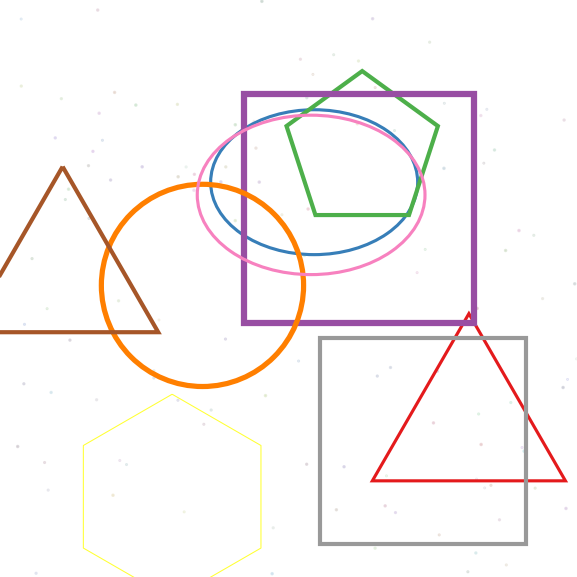[{"shape": "triangle", "thickness": 1.5, "radius": 0.97, "center": [0.812, 0.263]}, {"shape": "oval", "thickness": 1.5, "radius": 0.9, "center": [0.544, 0.684]}, {"shape": "pentagon", "thickness": 2, "radius": 0.69, "center": [0.627, 0.738]}, {"shape": "square", "thickness": 3, "radius": 0.99, "center": [0.621, 0.638]}, {"shape": "circle", "thickness": 2.5, "radius": 0.88, "center": [0.351, 0.505]}, {"shape": "hexagon", "thickness": 0.5, "radius": 0.89, "center": [0.298, 0.139]}, {"shape": "triangle", "thickness": 2, "radius": 0.96, "center": [0.108, 0.519]}, {"shape": "oval", "thickness": 1.5, "radius": 0.99, "center": [0.539, 0.662]}, {"shape": "square", "thickness": 2, "radius": 0.89, "center": [0.733, 0.236]}]